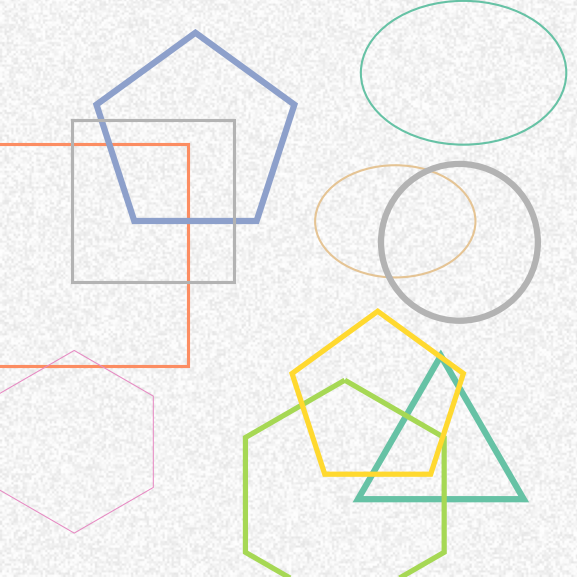[{"shape": "triangle", "thickness": 3, "radius": 0.83, "center": [0.763, 0.218]}, {"shape": "oval", "thickness": 1, "radius": 0.89, "center": [0.803, 0.873]}, {"shape": "square", "thickness": 1.5, "radius": 0.96, "center": [0.134, 0.558]}, {"shape": "pentagon", "thickness": 3, "radius": 0.9, "center": [0.338, 0.762]}, {"shape": "hexagon", "thickness": 0.5, "radius": 0.79, "center": [0.129, 0.234]}, {"shape": "hexagon", "thickness": 2.5, "radius": 0.99, "center": [0.597, 0.142]}, {"shape": "pentagon", "thickness": 2.5, "radius": 0.78, "center": [0.654, 0.304]}, {"shape": "oval", "thickness": 1, "radius": 0.69, "center": [0.684, 0.616]}, {"shape": "square", "thickness": 1.5, "radius": 0.7, "center": [0.265, 0.651]}, {"shape": "circle", "thickness": 3, "radius": 0.68, "center": [0.796, 0.58]}]